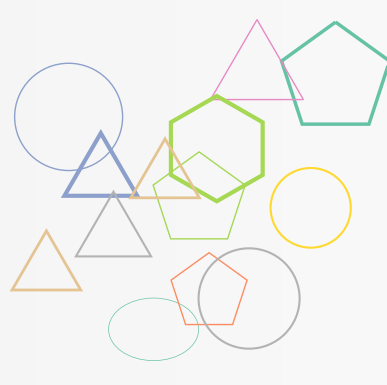[{"shape": "oval", "thickness": 0.5, "radius": 0.58, "center": [0.396, 0.145]}, {"shape": "pentagon", "thickness": 2.5, "radius": 0.73, "center": [0.866, 0.796]}, {"shape": "pentagon", "thickness": 1, "radius": 0.52, "center": [0.54, 0.24]}, {"shape": "circle", "thickness": 1, "radius": 0.7, "center": [0.177, 0.696]}, {"shape": "triangle", "thickness": 3, "radius": 0.54, "center": [0.26, 0.546]}, {"shape": "triangle", "thickness": 1, "radius": 0.69, "center": [0.663, 0.811]}, {"shape": "pentagon", "thickness": 1, "radius": 0.62, "center": [0.514, 0.481]}, {"shape": "hexagon", "thickness": 3, "radius": 0.68, "center": [0.559, 0.614]}, {"shape": "circle", "thickness": 1.5, "radius": 0.52, "center": [0.802, 0.46]}, {"shape": "triangle", "thickness": 2, "radius": 0.51, "center": [0.12, 0.298]}, {"shape": "triangle", "thickness": 2, "radius": 0.51, "center": [0.426, 0.537]}, {"shape": "triangle", "thickness": 1.5, "radius": 0.56, "center": [0.293, 0.39]}, {"shape": "circle", "thickness": 1.5, "radius": 0.65, "center": [0.643, 0.225]}]